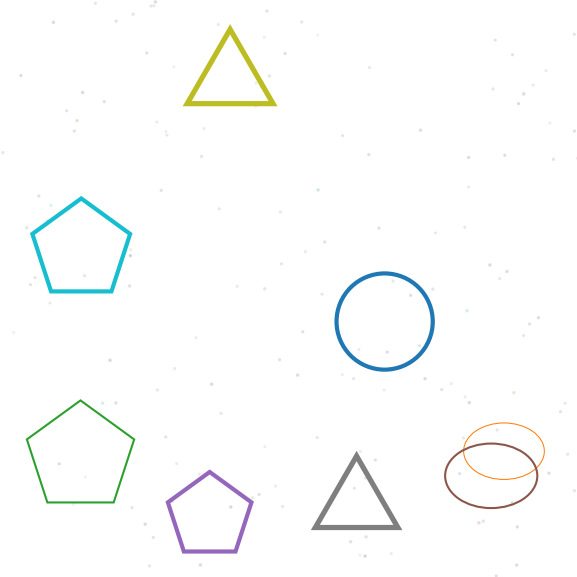[{"shape": "circle", "thickness": 2, "radius": 0.42, "center": [0.666, 0.442]}, {"shape": "oval", "thickness": 0.5, "radius": 0.35, "center": [0.873, 0.218]}, {"shape": "pentagon", "thickness": 1, "radius": 0.49, "center": [0.139, 0.208]}, {"shape": "pentagon", "thickness": 2, "radius": 0.38, "center": [0.363, 0.106]}, {"shape": "oval", "thickness": 1, "radius": 0.4, "center": [0.851, 0.175]}, {"shape": "triangle", "thickness": 2.5, "radius": 0.41, "center": [0.617, 0.127]}, {"shape": "triangle", "thickness": 2.5, "radius": 0.43, "center": [0.398, 0.863]}, {"shape": "pentagon", "thickness": 2, "radius": 0.44, "center": [0.141, 0.567]}]